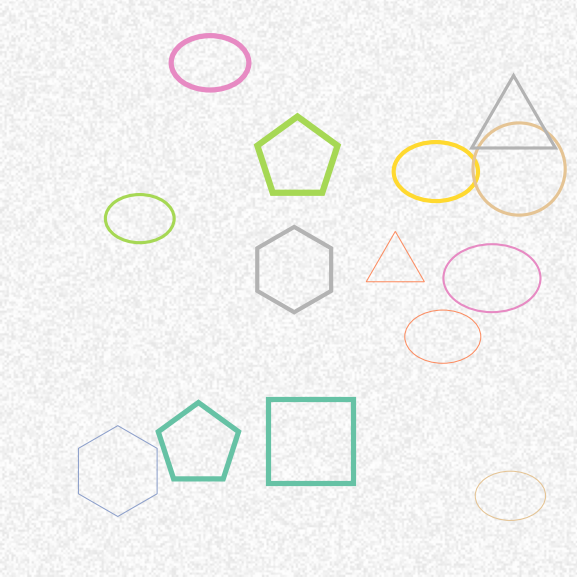[{"shape": "square", "thickness": 2.5, "radius": 0.37, "center": [0.538, 0.236]}, {"shape": "pentagon", "thickness": 2.5, "radius": 0.37, "center": [0.344, 0.229]}, {"shape": "triangle", "thickness": 0.5, "radius": 0.29, "center": [0.685, 0.54]}, {"shape": "oval", "thickness": 0.5, "radius": 0.33, "center": [0.767, 0.416]}, {"shape": "hexagon", "thickness": 0.5, "radius": 0.39, "center": [0.204, 0.183]}, {"shape": "oval", "thickness": 1, "radius": 0.42, "center": [0.852, 0.517]}, {"shape": "oval", "thickness": 2.5, "radius": 0.34, "center": [0.364, 0.89]}, {"shape": "oval", "thickness": 1.5, "radius": 0.3, "center": [0.242, 0.621]}, {"shape": "pentagon", "thickness": 3, "radius": 0.36, "center": [0.515, 0.724]}, {"shape": "oval", "thickness": 2, "radius": 0.37, "center": [0.755, 0.702]}, {"shape": "circle", "thickness": 1.5, "radius": 0.4, "center": [0.899, 0.706]}, {"shape": "oval", "thickness": 0.5, "radius": 0.3, "center": [0.884, 0.141]}, {"shape": "hexagon", "thickness": 2, "radius": 0.37, "center": [0.509, 0.532]}, {"shape": "triangle", "thickness": 1.5, "radius": 0.42, "center": [0.889, 0.785]}]